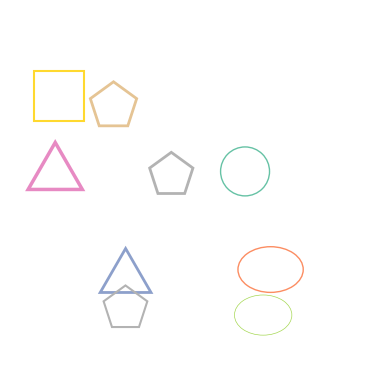[{"shape": "circle", "thickness": 1, "radius": 0.32, "center": [0.637, 0.555]}, {"shape": "oval", "thickness": 1, "radius": 0.42, "center": [0.703, 0.3]}, {"shape": "triangle", "thickness": 2, "radius": 0.38, "center": [0.326, 0.278]}, {"shape": "triangle", "thickness": 2.5, "radius": 0.41, "center": [0.143, 0.549]}, {"shape": "oval", "thickness": 0.5, "radius": 0.37, "center": [0.684, 0.182]}, {"shape": "square", "thickness": 1.5, "radius": 0.33, "center": [0.154, 0.75]}, {"shape": "pentagon", "thickness": 2, "radius": 0.32, "center": [0.295, 0.724]}, {"shape": "pentagon", "thickness": 2, "radius": 0.3, "center": [0.445, 0.545]}, {"shape": "pentagon", "thickness": 1.5, "radius": 0.3, "center": [0.326, 0.199]}]